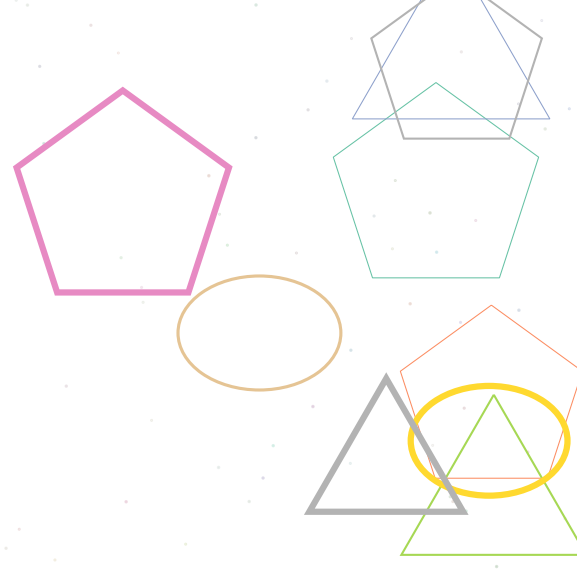[{"shape": "pentagon", "thickness": 0.5, "radius": 0.93, "center": [0.755, 0.669]}, {"shape": "pentagon", "thickness": 0.5, "radius": 0.83, "center": [0.851, 0.305]}, {"shape": "triangle", "thickness": 0.5, "radius": 0.99, "center": [0.781, 0.892]}, {"shape": "pentagon", "thickness": 3, "radius": 0.97, "center": [0.213, 0.649]}, {"shape": "triangle", "thickness": 1, "radius": 0.92, "center": [0.855, 0.131]}, {"shape": "oval", "thickness": 3, "radius": 0.68, "center": [0.847, 0.236]}, {"shape": "oval", "thickness": 1.5, "radius": 0.71, "center": [0.449, 0.423]}, {"shape": "pentagon", "thickness": 1, "radius": 0.78, "center": [0.791, 0.885]}, {"shape": "triangle", "thickness": 3, "radius": 0.77, "center": [0.669, 0.19]}]